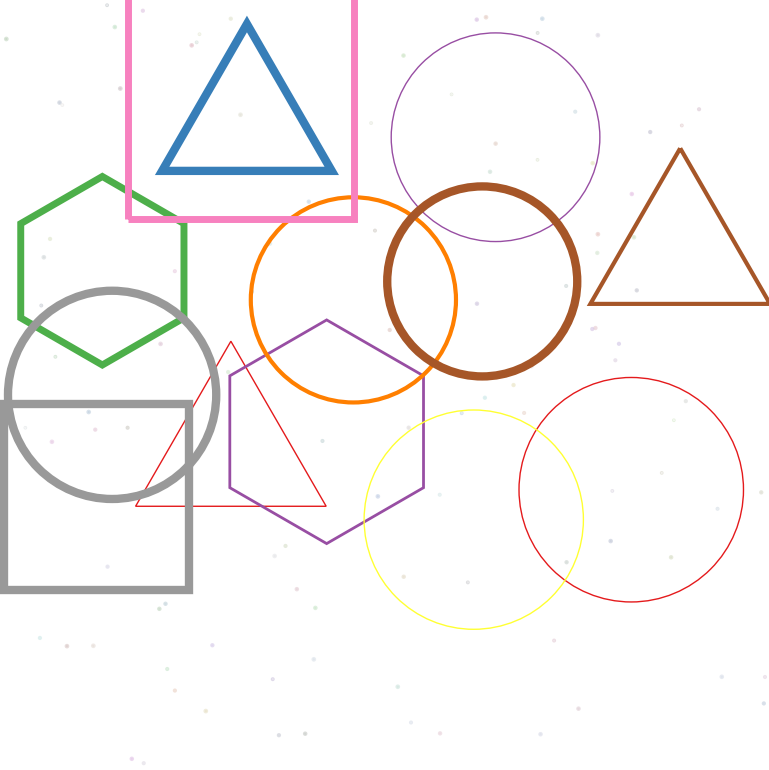[{"shape": "circle", "thickness": 0.5, "radius": 0.73, "center": [0.82, 0.364]}, {"shape": "triangle", "thickness": 0.5, "radius": 0.71, "center": [0.3, 0.414]}, {"shape": "triangle", "thickness": 3, "radius": 0.64, "center": [0.321, 0.842]}, {"shape": "hexagon", "thickness": 2.5, "radius": 0.61, "center": [0.133, 0.648]}, {"shape": "circle", "thickness": 0.5, "radius": 0.68, "center": [0.644, 0.822]}, {"shape": "hexagon", "thickness": 1, "radius": 0.73, "center": [0.424, 0.439]}, {"shape": "circle", "thickness": 1.5, "radius": 0.67, "center": [0.459, 0.611]}, {"shape": "circle", "thickness": 0.5, "radius": 0.71, "center": [0.615, 0.325]}, {"shape": "triangle", "thickness": 1.5, "radius": 0.67, "center": [0.883, 0.673]}, {"shape": "circle", "thickness": 3, "radius": 0.62, "center": [0.626, 0.635]}, {"shape": "square", "thickness": 2.5, "radius": 0.73, "center": [0.313, 0.862]}, {"shape": "square", "thickness": 3, "radius": 0.6, "center": [0.125, 0.355]}, {"shape": "circle", "thickness": 3, "radius": 0.68, "center": [0.146, 0.487]}]